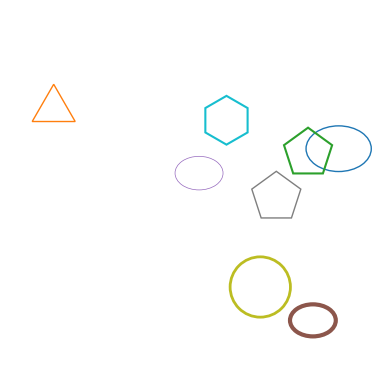[{"shape": "oval", "thickness": 1, "radius": 0.42, "center": [0.88, 0.614]}, {"shape": "triangle", "thickness": 1, "radius": 0.32, "center": [0.139, 0.717]}, {"shape": "pentagon", "thickness": 1.5, "radius": 0.33, "center": [0.8, 0.603]}, {"shape": "oval", "thickness": 0.5, "radius": 0.31, "center": [0.517, 0.55]}, {"shape": "oval", "thickness": 3, "radius": 0.3, "center": [0.813, 0.168]}, {"shape": "pentagon", "thickness": 1, "radius": 0.33, "center": [0.718, 0.488]}, {"shape": "circle", "thickness": 2, "radius": 0.39, "center": [0.676, 0.255]}, {"shape": "hexagon", "thickness": 1.5, "radius": 0.32, "center": [0.588, 0.688]}]